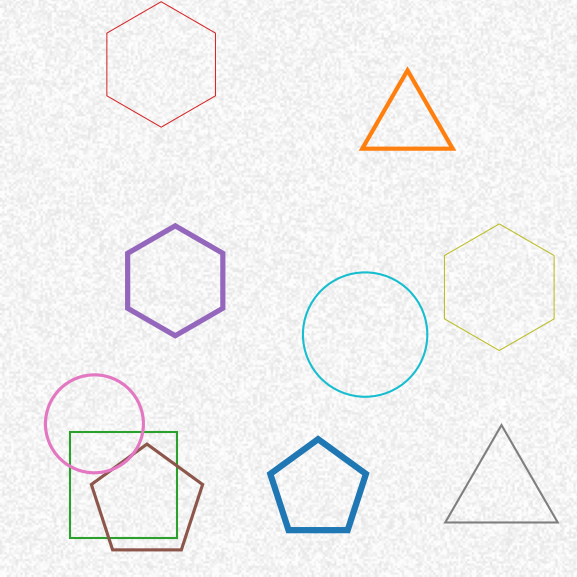[{"shape": "pentagon", "thickness": 3, "radius": 0.44, "center": [0.551, 0.152]}, {"shape": "triangle", "thickness": 2, "radius": 0.45, "center": [0.706, 0.787]}, {"shape": "square", "thickness": 1, "radius": 0.46, "center": [0.214, 0.159]}, {"shape": "hexagon", "thickness": 0.5, "radius": 0.54, "center": [0.279, 0.888]}, {"shape": "hexagon", "thickness": 2.5, "radius": 0.48, "center": [0.303, 0.513]}, {"shape": "pentagon", "thickness": 1.5, "radius": 0.51, "center": [0.255, 0.129]}, {"shape": "circle", "thickness": 1.5, "radius": 0.42, "center": [0.164, 0.265]}, {"shape": "triangle", "thickness": 1, "radius": 0.56, "center": [0.868, 0.151]}, {"shape": "hexagon", "thickness": 0.5, "radius": 0.55, "center": [0.865, 0.502]}, {"shape": "circle", "thickness": 1, "radius": 0.54, "center": [0.632, 0.42]}]